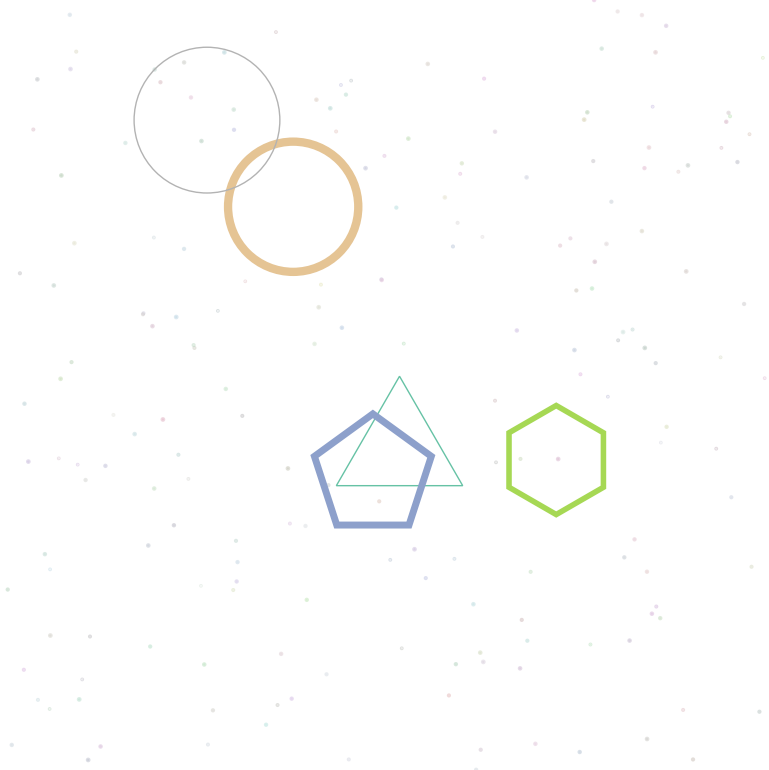[{"shape": "triangle", "thickness": 0.5, "radius": 0.47, "center": [0.519, 0.417]}, {"shape": "pentagon", "thickness": 2.5, "radius": 0.4, "center": [0.484, 0.383]}, {"shape": "hexagon", "thickness": 2, "radius": 0.35, "center": [0.722, 0.403]}, {"shape": "circle", "thickness": 3, "radius": 0.42, "center": [0.381, 0.731]}, {"shape": "circle", "thickness": 0.5, "radius": 0.47, "center": [0.269, 0.844]}]